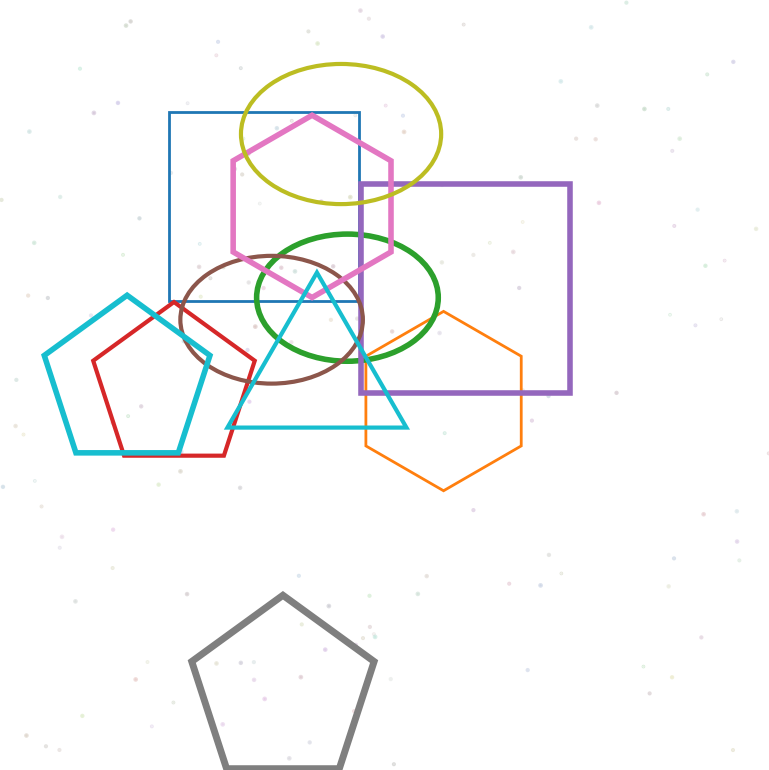[{"shape": "square", "thickness": 1, "radius": 0.62, "center": [0.343, 0.732]}, {"shape": "hexagon", "thickness": 1, "radius": 0.58, "center": [0.576, 0.479]}, {"shape": "oval", "thickness": 2, "radius": 0.59, "center": [0.451, 0.613]}, {"shape": "pentagon", "thickness": 1.5, "radius": 0.55, "center": [0.226, 0.497]}, {"shape": "square", "thickness": 2, "radius": 0.68, "center": [0.604, 0.626]}, {"shape": "oval", "thickness": 1.5, "radius": 0.59, "center": [0.353, 0.585]}, {"shape": "hexagon", "thickness": 2, "radius": 0.59, "center": [0.405, 0.732]}, {"shape": "pentagon", "thickness": 2.5, "radius": 0.62, "center": [0.367, 0.102]}, {"shape": "oval", "thickness": 1.5, "radius": 0.65, "center": [0.443, 0.826]}, {"shape": "triangle", "thickness": 1.5, "radius": 0.67, "center": [0.412, 0.512]}, {"shape": "pentagon", "thickness": 2, "radius": 0.57, "center": [0.165, 0.503]}]